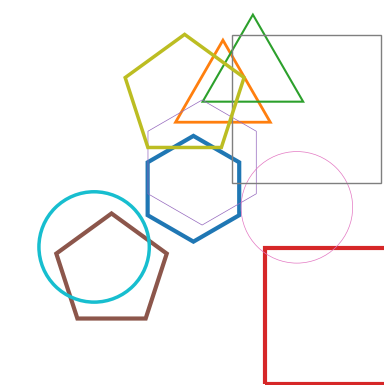[{"shape": "hexagon", "thickness": 3, "radius": 0.69, "center": [0.502, 0.51]}, {"shape": "triangle", "thickness": 2, "radius": 0.71, "center": [0.579, 0.754]}, {"shape": "triangle", "thickness": 1.5, "radius": 0.75, "center": [0.657, 0.811]}, {"shape": "square", "thickness": 3, "radius": 0.88, "center": [0.863, 0.179]}, {"shape": "hexagon", "thickness": 0.5, "radius": 0.81, "center": [0.525, 0.578]}, {"shape": "pentagon", "thickness": 3, "radius": 0.75, "center": [0.29, 0.295]}, {"shape": "circle", "thickness": 0.5, "radius": 0.72, "center": [0.771, 0.461]}, {"shape": "square", "thickness": 1, "radius": 0.96, "center": [0.797, 0.716]}, {"shape": "pentagon", "thickness": 2.5, "radius": 0.81, "center": [0.48, 0.748]}, {"shape": "circle", "thickness": 2.5, "radius": 0.72, "center": [0.244, 0.359]}]